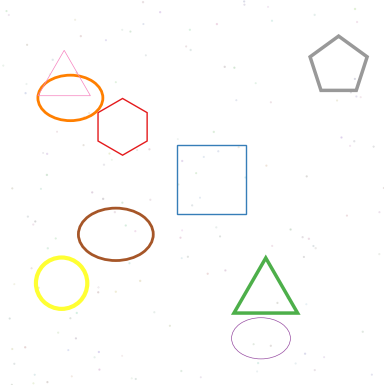[{"shape": "hexagon", "thickness": 1, "radius": 0.37, "center": [0.318, 0.671]}, {"shape": "square", "thickness": 1, "radius": 0.45, "center": [0.549, 0.534]}, {"shape": "triangle", "thickness": 2.5, "radius": 0.48, "center": [0.69, 0.235]}, {"shape": "oval", "thickness": 0.5, "radius": 0.38, "center": [0.678, 0.121]}, {"shape": "oval", "thickness": 2, "radius": 0.42, "center": [0.183, 0.746]}, {"shape": "circle", "thickness": 3, "radius": 0.33, "center": [0.16, 0.264]}, {"shape": "oval", "thickness": 2, "radius": 0.49, "center": [0.301, 0.391]}, {"shape": "triangle", "thickness": 0.5, "radius": 0.39, "center": [0.167, 0.791]}, {"shape": "pentagon", "thickness": 2.5, "radius": 0.39, "center": [0.88, 0.828]}]